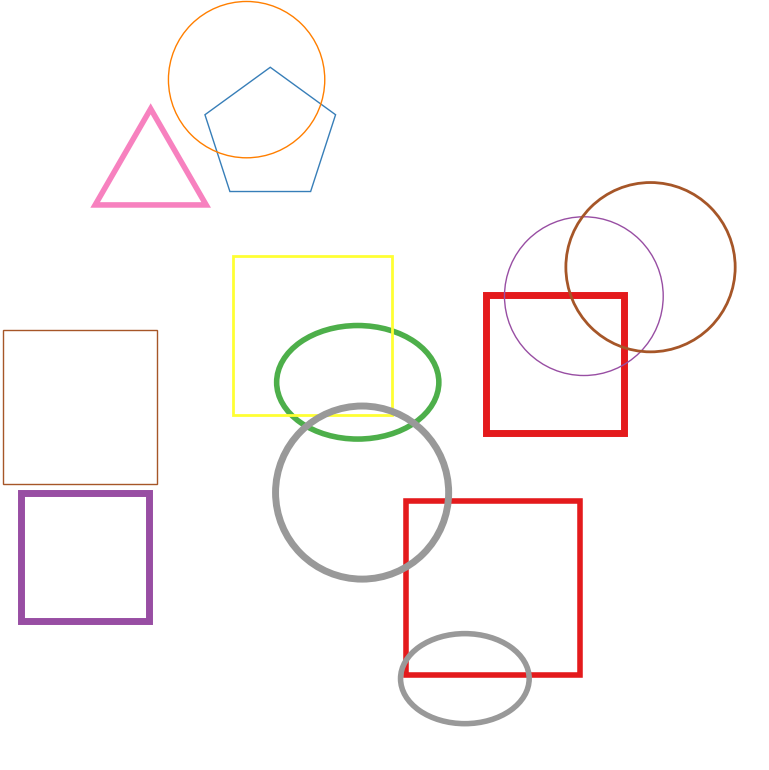[{"shape": "square", "thickness": 2.5, "radius": 0.45, "center": [0.721, 0.527]}, {"shape": "square", "thickness": 2, "radius": 0.56, "center": [0.64, 0.236]}, {"shape": "pentagon", "thickness": 0.5, "radius": 0.45, "center": [0.351, 0.823]}, {"shape": "oval", "thickness": 2, "radius": 0.53, "center": [0.465, 0.504]}, {"shape": "circle", "thickness": 0.5, "radius": 0.52, "center": [0.758, 0.615]}, {"shape": "square", "thickness": 2.5, "radius": 0.41, "center": [0.11, 0.277]}, {"shape": "circle", "thickness": 0.5, "radius": 0.51, "center": [0.32, 0.897]}, {"shape": "square", "thickness": 1, "radius": 0.52, "center": [0.406, 0.564]}, {"shape": "circle", "thickness": 1, "radius": 0.55, "center": [0.845, 0.653]}, {"shape": "square", "thickness": 0.5, "radius": 0.5, "center": [0.104, 0.472]}, {"shape": "triangle", "thickness": 2, "radius": 0.42, "center": [0.196, 0.775]}, {"shape": "oval", "thickness": 2, "radius": 0.42, "center": [0.604, 0.119]}, {"shape": "circle", "thickness": 2.5, "radius": 0.56, "center": [0.47, 0.36]}]